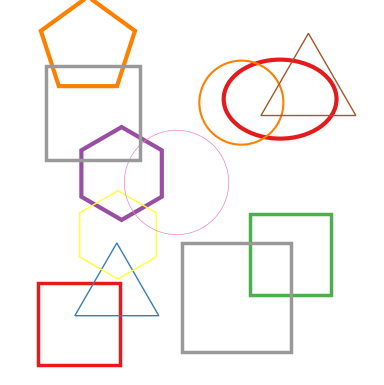[{"shape": "oval", "thickness": 3, "radius": 0.73, "center": [0.728, 0.743]}, {"shape": "square", "thickness": 2.5, "radius": 0.53, "center": [0.206, 0.159]}, {"shape": "triangle", "thickness": 1, "radius": 0.63, "center": [0.303, 0.243]}, {"shape": "square", "thickness": 2.5, "radius": 0.53, "center": [0.753, 0.34]}, {"shape": "hexagon", "thickness": 3, "radius": 0.6, "center": [0.316, 0.549]}, {"shape": "pentagon", "thickness": 3, "radius": 0.64, "center": [0.228, 0.88]}, {"shape": "circle", "thickness": 1.5, "radius": 0.55, "center": [0.627, 0.733]}, {"shape": "hexagon", "thickness": 1, "radius": 0.57, "center": [0.306, 0.39]}, {"shape": "triangle", "thickness": 1, "radius": 0.71, "center": [0.801, 0.771]}, {"shape": "circle", "thickness": 0.5, "radius": 0.68, "center": [0.459, 0.526]}, {"shape": "square", "thickness": 2.5, "radius": 0.61, "center": [0.242, 0.706]}, {"shape": "square", "thickness": 2.5, "radius": 0.71, "center": [0.615, 0.227]}]